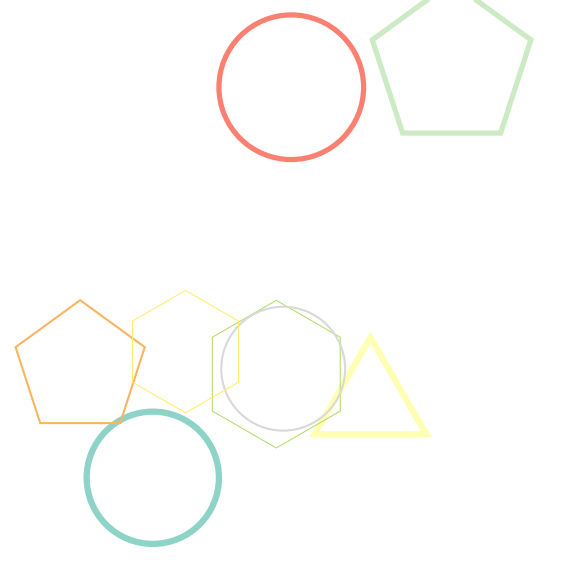[{"shape": "circle", "thickness": 3, "radius": 0.57, "center": [0.265, 0.172]}, {"shape": "triangle", "thickness": 3, "radius": 0.56, "center": [0.642, 0.303]}, {"shape": "circle", "thickness": 2.5, "radius": 0.63, "center": [0.504, 0.848]}, {"shape": "pentagon", "thickness": 1, "radius": 0.59, "center": [0.139, 0.362]}, {"shape": "hexagon", "thickness": 0.5, "radius": 0.64, "center": [0.478, 0.351]}, {"shape": "circle", "thickness": 1, "radius": 0.54, "center": [0.49, 0.361]}, {"shape": "pentagon", "thickness": 2.5, "radius": 0.72, "center": [0.782, 0.886]}, {"shape": "hexagon", "thickness": 0.5, "radius": 0.53, "center": [0.321, 0.39]}]